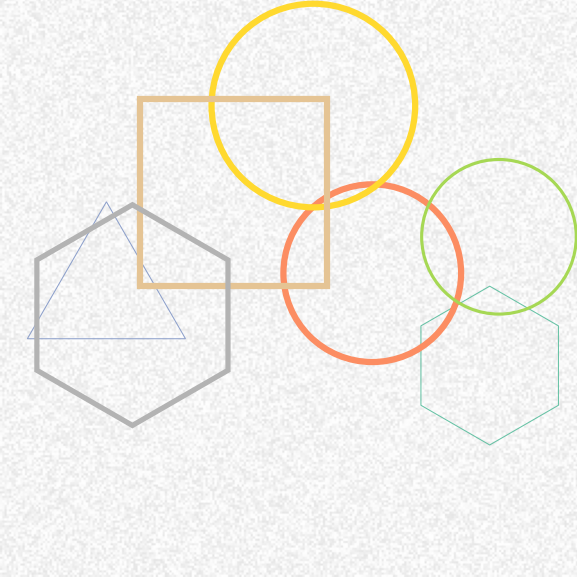[{"shape": "hexagon", "thickness": 0.5, "radius": 0.69, "center": [0.848, 0.366]}, {"shape": "circle", "thickness": 3, "radius": 0.77, "center": [0.645, 0.526]}, {"shape": "triangle", "thickness": 0.5, "radius": 0.79, "center": [0.184, 0.492]}, {"shape": "circle", "thickness": 1.5, "radius": 0.67, "center": [0.864, 0.589]}, {"shape": "circle", "thickness": 3, "radius": 0.88, "center": [0.543, 0.816]}, {"shape": "square", "thickness": 3, "radius": 0.81, "center": [0.405, 0.665]}, {"shape": "hexagon", "thickness": 2.5, "radius": 0.96, "center": [0.229, 0.454]}]